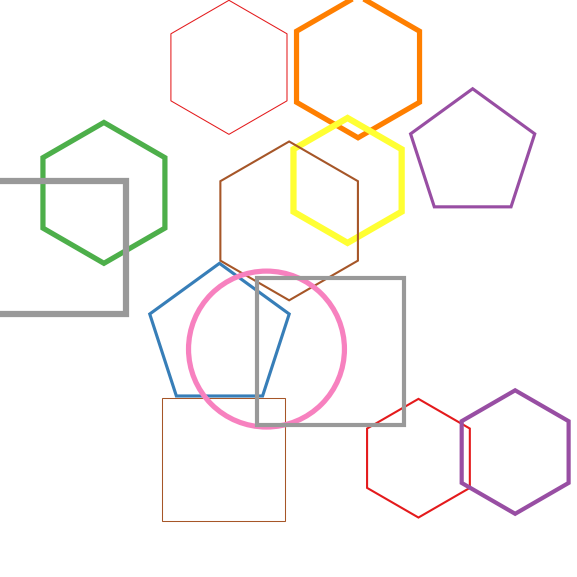[{"shape": "hexagon", "thickness": 0.5, "radius": 0.58, "center": [0.396, 0.883]}, {"shape": "hexagon", "thickness": 1, "radius": 0.51, "center": [0.725, 0.206]}, {"shape": "pentagon", "thickness": 1.5, "radius": 0.63, "center": [0.38, 0.416]}, {"shape": "hexagon", "thickness": 2.5, "radius": 0.61, "center": [0.18, 0.665]}, {"shape": "hexagon", "thickness": 2, "radius": 0.53, "center": [0.892, 0.216]}, {"shape": "pentagon", "thickness": 1.5, "radius": 0.57, "center": [0.818, 0.732]}, {"shape": "hexagon", "thickness": 2.5, "radius": 0.61, "center": [0.62, 0.884]}, {"shape": "hexagon", "thickness": 3, "radius": 0.54, "center": [0.602, 0.687]}, {"shape": "square", "thickness": 0.5, "radius": 0.53, "center": [0.387, 0.203]}, {"shape": "hexagon", "thickness": 1, "radius": 0.69, "center": [0.501, 0.617]}, {"shape": "circle", "thickness": 2.5, "radius": 0.67, "center": [0.461, 0.395]}, {"shape": "square", "thickness": 3, "radius": 0.58, "center": [0.103, 0.571]}, {"shape": "square", "thickness": 2, "radius": 0.64, "center": [0.572, 0.39]}]